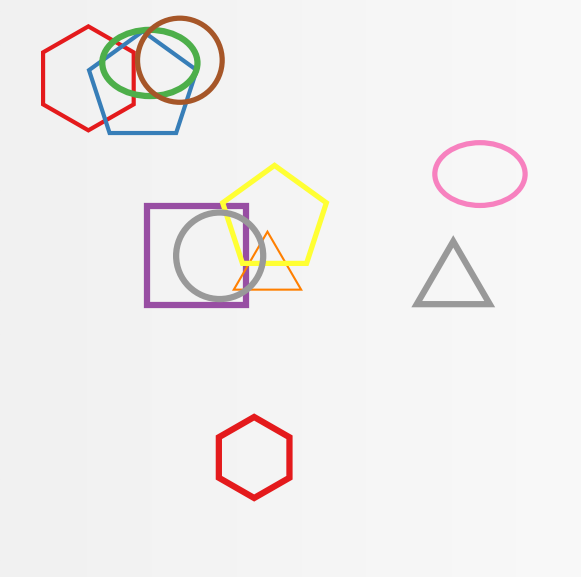[{"shape": "hexagon", "thickness": 3, "radius": 0.35, "center": [0.437, 0.207]}, {"shape": "hexagon", "thickness": 2, "radius": 0.45, "center": [0.152, 0.863]}, {"shape": "pentagon", "thickness": 2, "radius": 0.49, "center": [0.246, 0.848]}, {"shape": "oval", "thickness": 3, "radius": 0.41, "center": [0.258, 0.89]}, {"shape": "square", "thickness": 3, "radius": 0.43, "center": [0.338, 0.557]}, {"shape": "triangle", "thickness": 1, "radius": 0.33, "center": [0.46, 0.531]}, {"shape": "pentagon", "thickness": 2.5, "radius": 0.47, "center": [0.472, 0.619]}, {"shape": "circle", "thickness": 2.5, "radius": 0.36, "center": [0.309, 0.895]}, {"shape": "oval", "thickness": 2.5, "radius": 0.39, "center": [0.826, 0.698]}, {"shape": "triangle", "thickness": 3, "radius": 0.36, "center": [0.78, 0.509]}, {"shape": "circle", "thickness": 3, "radius": 0.37, "center": [0.378, 0.556]}]